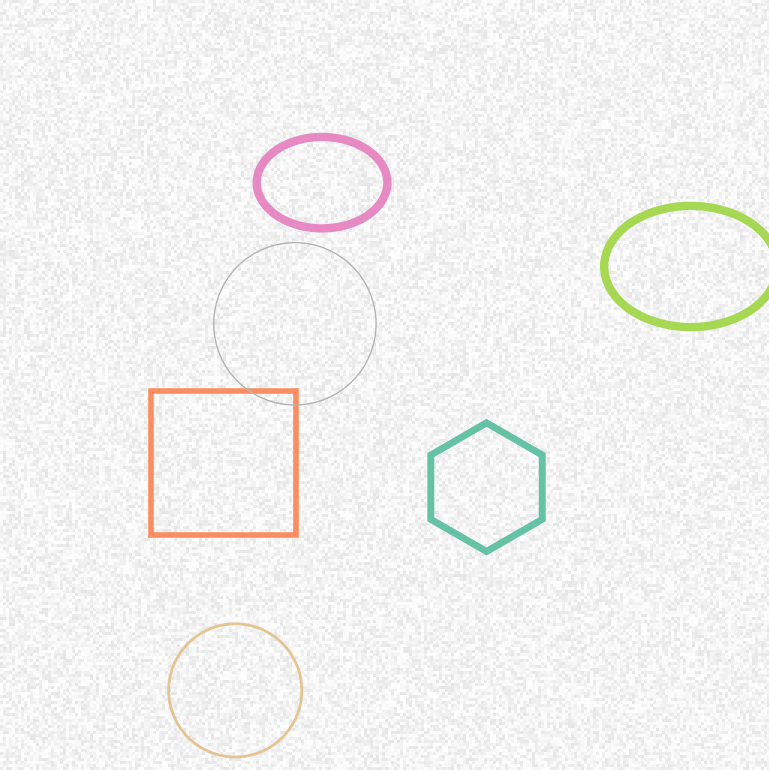[{"shape": "hexagon", "thickness": 2.5, "radius": 0.42, "center": [0.632, 0.367]}, {"shape": "square", "thickness": 2, "radius": 0.47, "center": [0.29, 0.399]}, {"shape": "oval", "thickness": 3, "radius": 0.42, "center": [0.418, 0.763]}, {"shape": "oval", "thickness": 3, "radius": 0.56, "center": [0.897, 0.654]}, {"shape": "circle", "thickness": 1, "radius": 0.43, "center": [0.305, 0.103]}, {"shape": "circle", "thickness": 0.5, "radius": 0.53, "center": [0.383, 0.579]}]